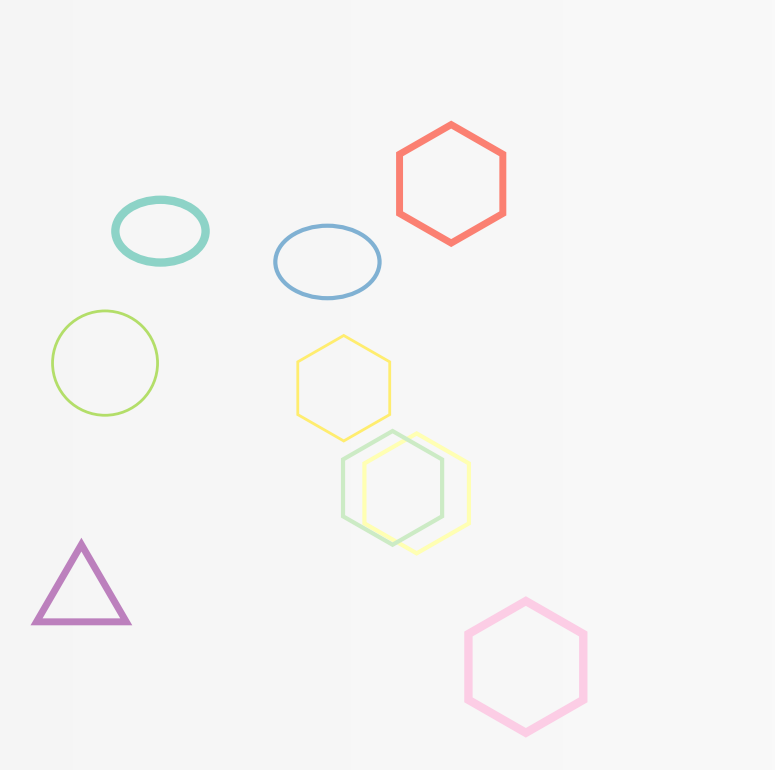[{"shape": "oval", "thickness": 3, "radius": 0.29, "center": [0.207, 0.7]}, {"shape": "hexagon", "thickness": 1.5, "radius": 0.39, "center": [0.538, 0.359]}, {"shape": "hexagon", "thickness": 2.5, "radius": 0.38, "center": [0.582, 0.761]}, {"shape": "oval", "thickness": 1.5, "radius": 0.34, "center": [0.423, 0.66]}, {"shape": "circle", "thickness": 1, "radius": 0.34, "center": [0.136, 0.528]}, {"shape": "hexagon", "thickness": 3, "radius": 0.43, "center": [0.679, 0.134]}, {"shape": "triangle", "thickness": 2.5, "radius": 0.33, "center": [0.105, 0.226]}, {"shape": "hexagon", "thickness": 1.5, "radius": 0.37, "center": [0.507, 0.366]}, {"shape": "hexagon", "thickness": 1, "radius": 0.34, "center": [0.444, 0.496]}]